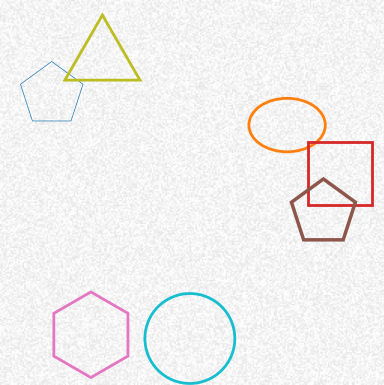[{"shape": "pentagon", "thickness": 0.5, "radius": 0.43, "center": [0.134, 0.755]}, {"shape": "oval", "thickness": 2, "radius": 0.5, "center": [0.746, 0.675]}, {"shape": "square", "thickness": 2, "radius": 0.41, "center": [0.883, 0.549]}, {"shape": "pentagon", "thickness": 2.5, "radius": 0.44, "center": [0.84, 0.448]}, {"shape": "hexagon", "thickness": 2, "radius": 0.56, "center": [0.236, 0.131]}, {"shape": "triangle", "thickness": 2, "radius": 0.56, "center": [0.266, 0.848]}, {"shape": "circle", "thickness": 2, "radius": 0.58, "center": [0.493, 0.121]}]